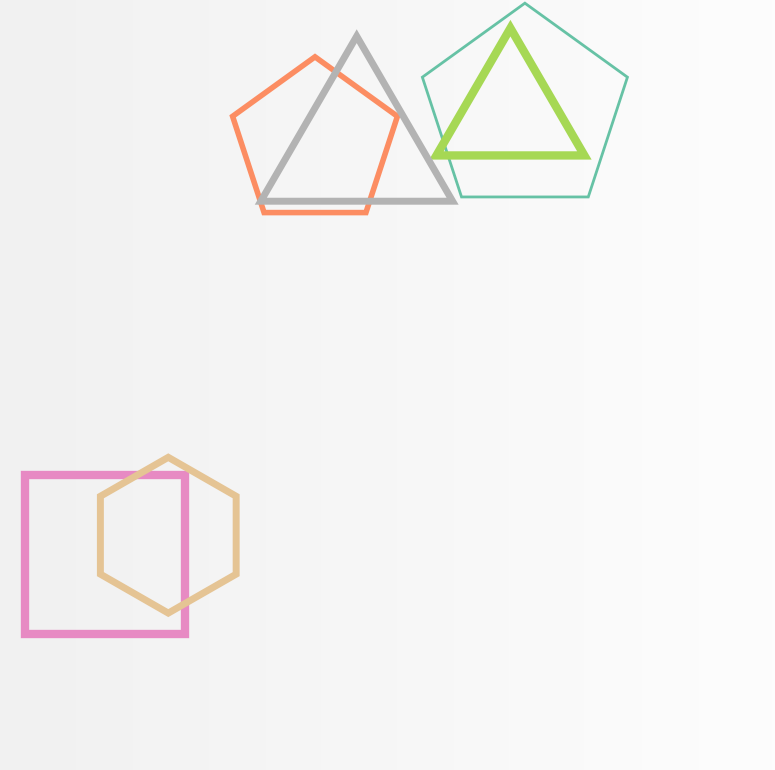[{"shape": "pentagon", "thickness": 1, "radius": 0.7, "center": [0.677, 0.857]}, {"shape": "pentagon", "thickness": 2, "radius": 0.56, "center": [0.406, 0.814]}, {"shape": "square", "thickness": 3, "radius": 0.52, "center": [0.135, 0.28]}, {"shape": "triangle", "thickness": 3, "radius": 0.55, "center": [0.659, 0.853]}, {"shape": "hexagon", "thickness": 2.5, "radius": 0.51, "center": [0.217, 0.305]}, {"shape": "triangle", "thickness": 2.5, "radius": 0.71, "center": [0.46, 0.81]}]